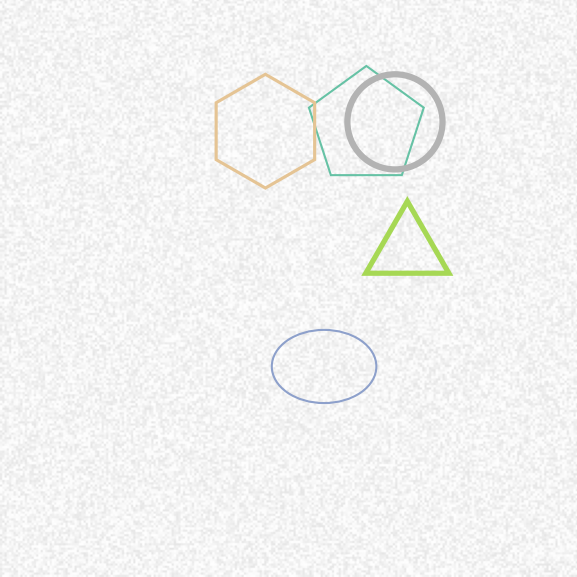[{"shape": "pentagon", "thickness": 1, "radius": 0.52, "center": [0.634, 0.78]}, {"shape": "oval", "thickness": 1, "radius": 0.45, "center": [0.561, 0.365]}, {"shape": "triangle", "thickness": 2.5, "radius": 0.42, "center": [0.705, 0.568]}, {"shape": "hexagon", "thickness": 1.5, "radius": 0.49, "center": [0.46, 0.772]}, {"shape": "circle", "thickness": 3, "radius": 0.41, "center": [0.684, 0.788]}]